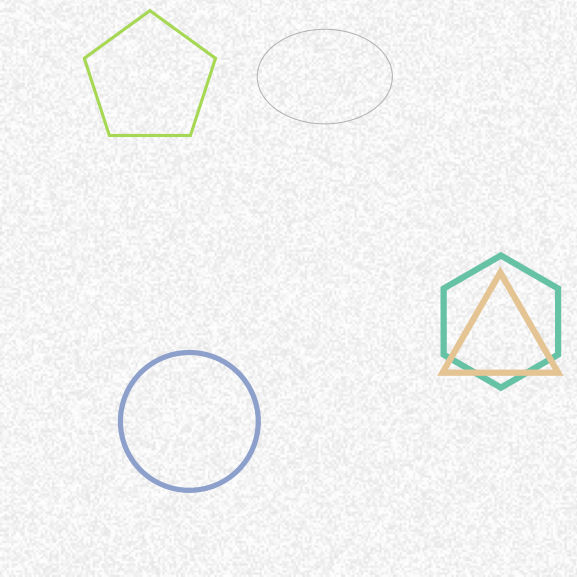[{"shape": "hexagon", "thickness": 3, "radius": 0.57, "center": [0.867, 0.442]}, {"shape": "circle", "thickness": 2.5, "radius": 0.6, "center": [0.328, 0.269]}, {"shape": "pentagon", "thickness": 1.5, "radius": 0.6, "center": [0.26, 0.861]}, {"shape": "triangle", "thickness": 3, "radius": 0.58, "center": [0.866, 0.412]}, {"shape": "oval", "thickness": 0.5, "radius": 0.58, "center": [0.562, 0.867]}]